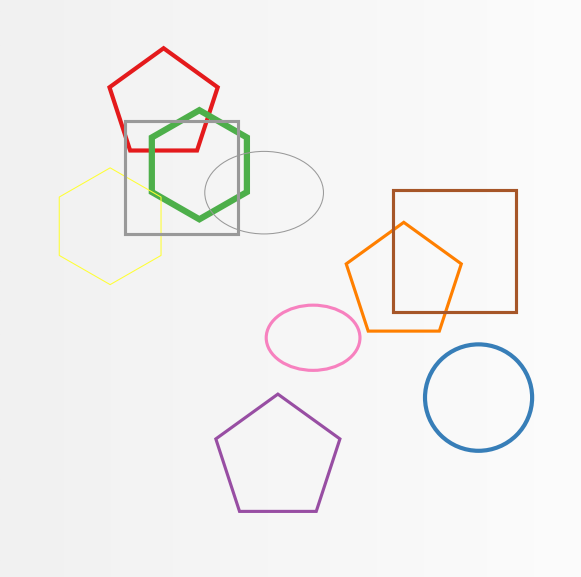[{"shape": "pentagon", "thickness": 2, "radius": 0.49, "center": [0.281, 0.818]}, {"shape": "circle", "thickness": 2, "radius": 0.46, "center": [0.823, 0.311]}, {"shape": "hexagon", "thickness": 3, "radius": 0.47, "center": [0.343, 0.714]}, {"shape": "pentagon", "thickness": 1.5, "radius": 0.56, "center": [0.478, 0.204]}, {"shape": "pentagon", "thickness": 1.5, "radius": 0.52, "center": [0.695, 0.51]}, {"shape": "hexagon", "thickness": 0.5, "radius": 0.51, "center": [0.189, 0.607]}, {"shape": "square", "thickness": 1.5, "radius": 0.53, "center": [0.781, 0.564]}, {"shape": "oval", "thickness": 1.5, "radius": 0.4, "center": [0.539, 0.414]}, {"shape": "square", "thickness": 1.5, "radius": 0.49, "center": [0.312, 0.692]}, {"shape": "oval", "thickness": 0.5, "radius": 0.51, "center": [0.454, 0.666]}]